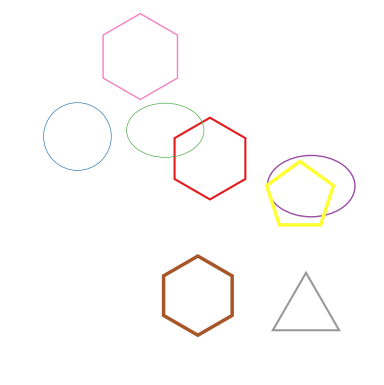[{"shape": "hexagon", "thickness": 1.5, "radius": 0.53, "center": [0.545, 0.588]}, {"shape": "circle", "thickness": 0.5, "radius": 0.44, "center": [0.201, 0.645]}, {"shape": "oval", "thickness": 0.5, "radius": 0.5, "center": [0.429, 0.662]}, {"shape": "oval", "thickness": 1, "radius": 0.57, "center": [0.808, 0.517]}, {"shape": "pentagon", "thickness": 2.5, "radius": 0.46, "center": [0.779, 0.49]}, {"shape": "hexagon", "thickness": 2.5, "radius": 0.51, "center": [0.514, 0.232]}, {"shape": "hexagon", "thickness": 1, "radius": 0.56, "center": [0.364, 0.853]}, {"shape": "triangle", "thickness": 1.5, "radius": 0.5, "center": [0.795, 0.192]}]